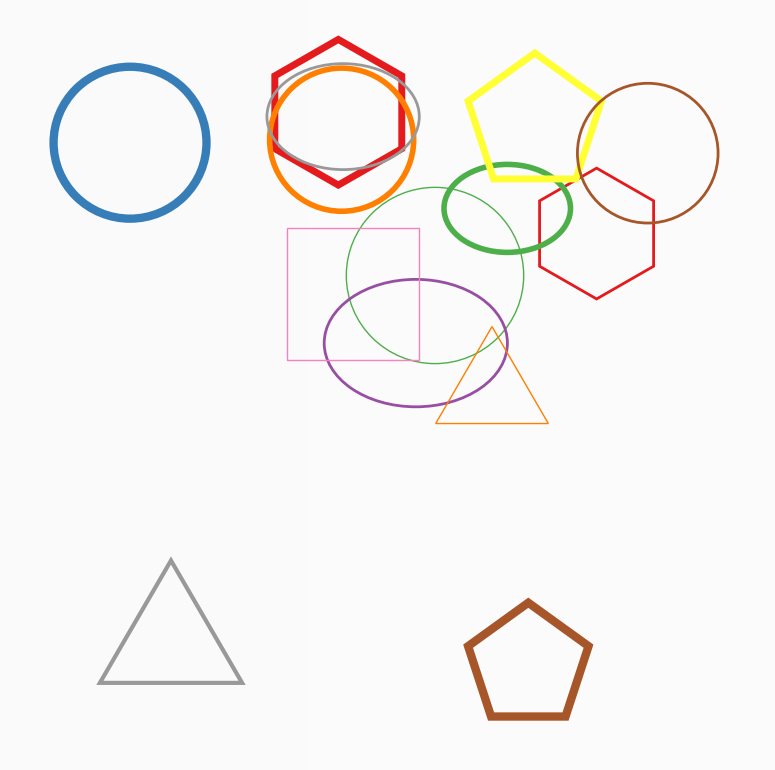[{"shape": "hexagon", "thickness": 2.5, "radius": 0.47, "center": [0.437, 0.854]}, {"shape": "hexagon", "thickness": 1, "radius": 0.42, "center": [0.77, 0.697]}, {"shape": "circle", "thickness": 3, "radius": 0.49, "center": [0.168, 0.815]}, {"shape": "circle", "thickness": 0.5, "radius": 0.57, "center": [0.561, 0.642]}, {"shape": "oval", "thickness": 2, "radius": 0.41, "center": [0.655, 0.729]}, {"shape": "oval", "thickness": 1, "radius": 0.59, "center": [0.537, 0.554]}, {"shape": "triangle", "thickness": 0.5, "radius": 0.42, "center": [0.635, 0.492]}, {"shape": "circle", "thickness": 2, "radius": 0.46, "center": [0.441, 0.819]}, {"shape": "pentagon", "thickness": 2.5, "radius": 0.45, "center": [0.69, 0.841]}, {"shape": "pentagon", "thickness": 3, "radius": 0.41, "center": [0.682, 0.136]}, {"shape": "circle", "thickness": 1, "radius": 0.45, "center": [0.836, 0.801]}, {"shape": "square", "thickness": 0.5, "radius": 0.43, "center": [0.456, 0.618]}, {"shape": "triangle", "thickness": 1.5, "radius": 0.53, "center": [0.221, 0.166]}, {"shape": "oval", "thickness": 1, "radius": 0.49, "center": [0.443, 0.849]}]